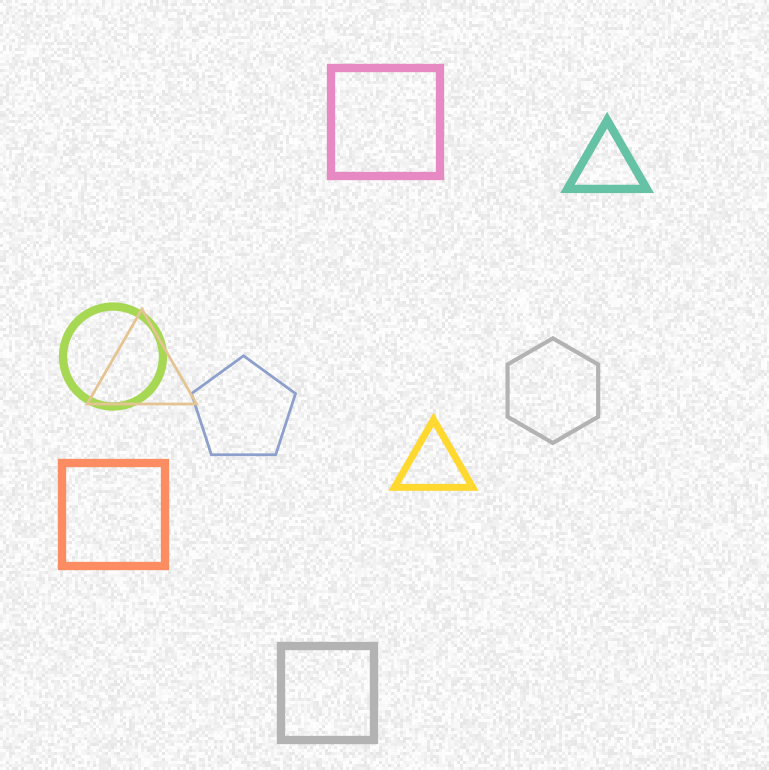[{"shape": "triangle", "thickness": 3, "radius": 0.3, "center": [0.788, 0.784]}, {"shape": "square", "thickness": 3, "radius": 0.33, "center": [0.148, 0.332]}, {"shape": "pentagon", "thickness": 1, "radius": 0.36, "center": [0.316, 0.467]}, {"shape": "square", "thickness": 3, "radius": 0.35, "center": [0.501, 0.842]}, {"shape": "circle", "thickness": 3, "radius": 0.32, "center": [0.147, 0.537]}, {"shape": "triangle", "thickness": 2.5, "radius": 0.29, "center": [0.563, 0.396]}, {"shape": "triangle", "thickness": 1, "radius": 0.41, "center": [0.184, 0.516]}, {"shape": "hexagon", "thickness": 1.5, "radius": 0.34, "center": [0.718, 0.493]}, {"shape": "square", "thickness": 3, "radius": 0.3, "center": [0.425, 0.1]}]